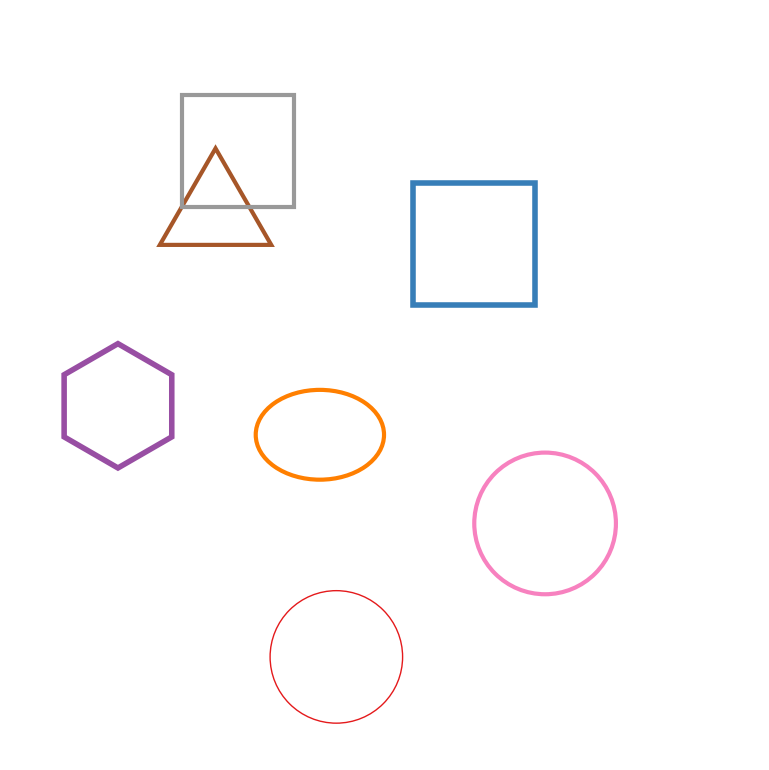[{"shape": "circle", "thickness": 0.5, "radius": 0.43, "center": [0.437, 0.147]}, {"shape": "square", "thickness": 2, "radius": 0.4, "center": [0.616, 0.683]}, {"shape": "hexagon", "thickness": 2, "radius": 0.4, "center": [0.153, 0.473]}, {"shape": "oval", "thickness": 1.5, "radius": 0.42, "center": [0.415, 0.435]}, {"shape": "triangle", "thickness": 1.5, "radius": 0.42, "center": [0.28, 0.724]}, {"shape": "circle", "thickness": 1.5, "radius": 0.46, "center": [0.708, 0.32]}, {"shape": "square", "thickness": 1.5, "radius": 0.37, "center": [0.309, 0.804]}]